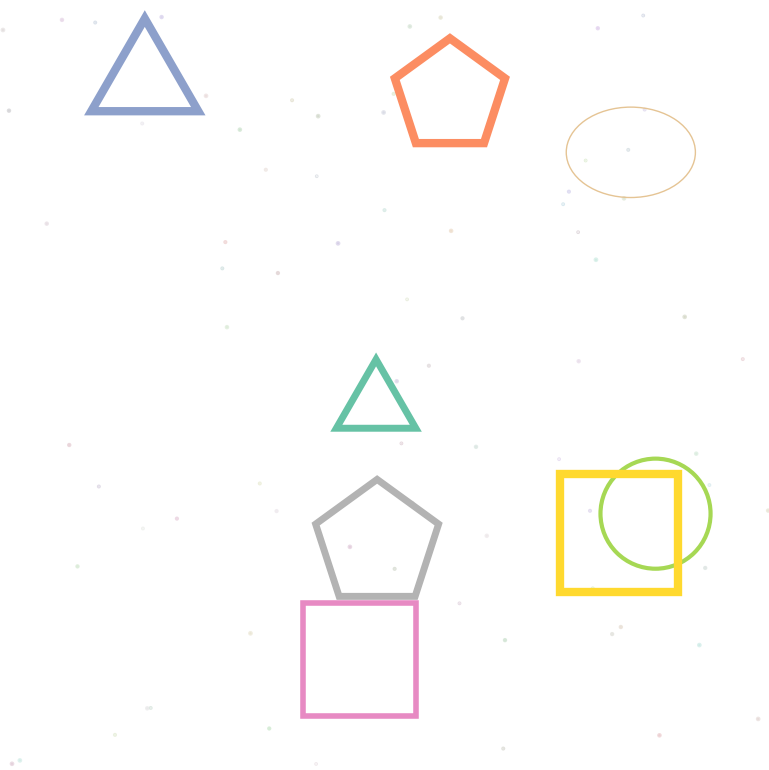[{"shape": "triangle", "thickness": 2.5, "radius": 0.3, "center": [0.488, 0.474]}, {"shape": "pentagon", "thickness": 3, "radius": 0.38, "center": [0.584, 0.875]}, {"shape": "triangle", "thickness": 3, "radius": 0.4, "center": [0.188, 0.896]}, {"shape": "square", "thickness": 2, "radius": 0.37, "center": [0.466, 0.143]}, {"shape": "circle", "thickness": 1.5, "radius": 0.36, "center": [0.851, 0.333]}, {"shape": "square", "thickness": 3, "radius": 0.38, "center": [0.804, 0.307]}, {"shape": "oval", "thickness": 0.5, "radius": 0.42, "center": [0.819, 0.802]}, {"shape": "pentagon", "thickness": 2.5, "radius": 0.42, "center": [0.49, 0.293]}]